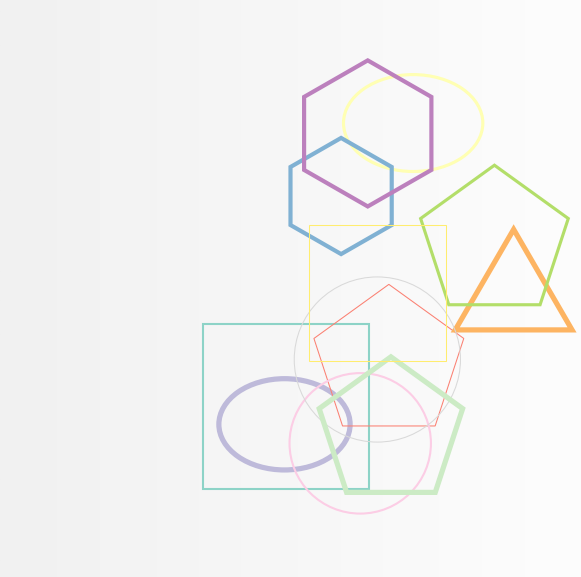[{"shape": "square", "thickness": 1, "radius": 0.71, "center": [0.492, 0.295]}, {"shape": "oval", "thickness": 1.5, "radius": 0.6, "center": [0.711, 0.786]}, {"shape": "oval", "thickness": 2.5, "radius": 0.56, "center": [0.489, 0.264]}, {"shape": "pentagon", "thickness": 0.5, "radius": 0.68, "center": [0.669, 0.371]}, {"shape": "hexagon", "thickness": 2, "radius": 0.5, "center": [0.587, 0.66]}, {"shape": "triangle", "thickness": 2.5, "radius": 0.58, "center": [0.884, 0.486]}, {"shape": "pentagon", "thickness": 1.5, "radius": 0.67, "center": [0.851, 0.579]}, {"shape": "circle", "thickness": 1, "radius": 0.61, "center": [0.62, 0.231]}, {"shape": "circle", "thickness": 0.5, "radius": 0.71, "center": [0.649, 0.377]}, {"shape": "hexagon", "thickness": 2, "radius": 0.63, "center": [0.633, 0.768]}, {"shape": "pentagon", "thickness": 2.5, "radius": 0.65, "center": [0.673, 0.251]}, {"shape": "square", "thickness": 0.5, "radius": 0.59, "center": [0.65, 0.491]}]